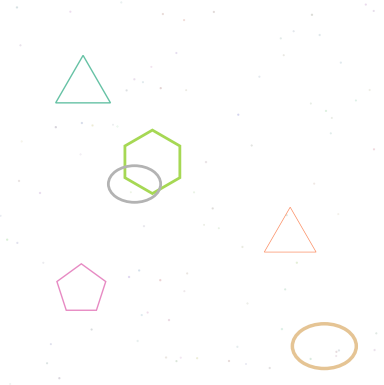[{"shape": "triangle", "thickness": 1, "radius": 0.41, "center": [0.216, 0.774]}, {"shape": "triangle", "thickness": 0.5, "radius": 0.39, "center": [0.754, 0.384]}, {"shape": "pentagon", "thickness": 1, "radius": 0.33, "center": [0.211, 0.248]}, {"shape": "hexagon", "thickness": 2, "radius": 0.41, "center": [0.396, 0.58]}, {"shape": "oval", "thickness": 2.5, "radius": 0.42, "center": [0.842, 0.101]}, {"shape": "oval", "thickness": 2, "radius": 0.34, "center": [0.349, 0.522]}]